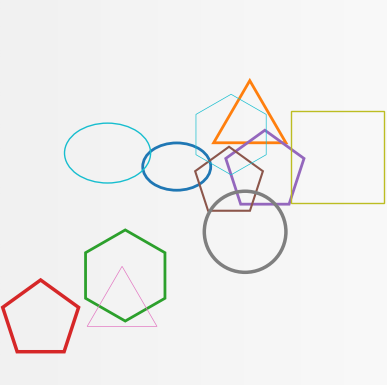[{"shape": "oval", "thickness": 2, "radius": 0.44, "center": [0.456, 0.567]}, {"shape": "triangle", "thickness": 2, "radius": 0.54, "center": [0.645, 0.683]}, {"shape": "hexagon", "thickness": 2, "radius": 0.59, "center": [0.323, 0.284]}, {"shape": "pentagon", "thickness": 2.5, "radius": 0.51, "center": [0.105, 0.17]}, {"shape": "pentagon", "thickness": 2, "radius": 0.53, "center": [0.684, 0.556]}, {"shape": "pentagon", "thickness": 1.5, "radius": 0.46, "center": [0.591, 0.527]}, {"shape": "triangle", "thickness": 0.5, "radius": 0.52, "center": [0.315, 0.204]}, {"shape": "circle", "thickness": 2.5, "radius": 0.53, "center": [0.633, 0.398]}, {"shape": "square", "thickness": 1, "radius": 0.6, "center": [0.871, 0.593]}, {"shape": "hexagon", "thickness": 0.5, "radius": 0.52, "center": [0.596, 0.651]}, {"shape": "oval", "thickness": 1, "radius": 0.56, "center": [0.278, 0.602]}]